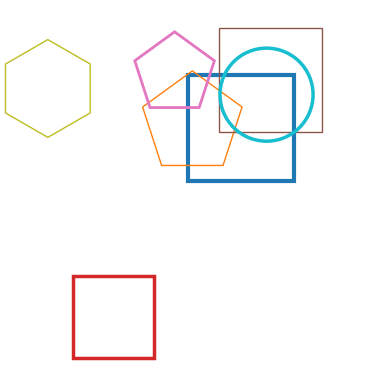[{"shape": "square", "thickness": 3, "radius": 0.69, "center": [0.626, 0.667]}, {"shape": "pentagon", "thickness": 1, "radius": 0.68, "center": [0.5, 0.68]}, {"shape": "square", "thickness": 2.5, "radius": 0.53, "center": [0.295, 0.177]}, {"shape": "square", "thickness": 1, "radius": 0.67, "center": [0.703, 0.792]}, {"shape": "pentagon", "thickness": 2, "radius": 0.54, "center": [0.453, 0.809]}, {"shape": "hexagon", "thickness": 1, "radius": 0.63, "center": [0.124, 0.77]}, {"shape": "circle", "thickness": 2.5, "radius": 0.6, "center": [0.692, 0.754]}]